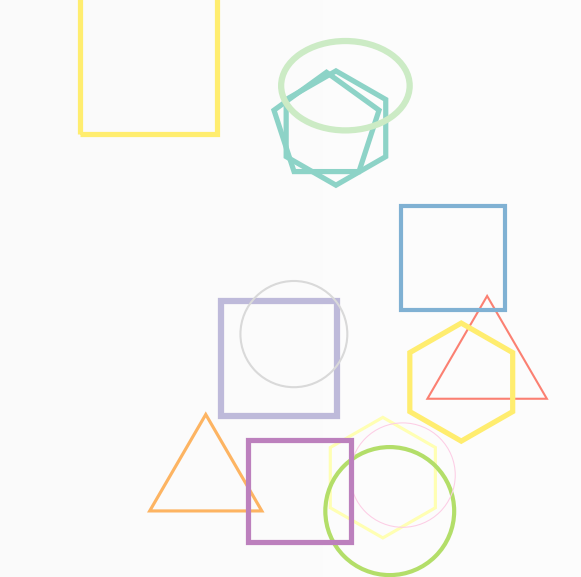[{"shape": "pentagon", "thickness": 2.5, "radius": 0.48, "center": [0.562, 0.779]}, {"shape": "hexagon", "thickness": 2.5, "radius": 0.49, "center": [0.578, 0.777]}, {"shape": "hexagon", "thickness": 1.5, "radius": 0.52, "center": [0.659, 0.172]}, {"shape": "square", "thickness": 3, "radius": 0.5, "center": [0.48, 0.379]}, {"shape": "triangle", "thickness": 1, "radius": 0.59, "center": [0.838, 0.368]}, {"shape": "square", "thickness": 2, "radius": 0.45, "center": [0.78, 0.552]}, {"shape": "triangle", "thickness": 1.5, "radius": 0.56, "center": [0.354, 0.17]}, {"shape": "circle", "thickness": 2, "radius": 0.55, "center": [0.671, 0.114]}, {"shape": "circle", "thickness": 0.5, "radius": 0.45, "center": [0.693, 0.176]}, {"shape": "circle", "thickness": 1, "radius": 0.46, "center": [0.506, 0.421]}, {"shape": "square", "thickness": 2.5, "radius": 0.44, "center": [0.515, 0.149]}, {"shape": "oval", "thickness": 3, "radius": 0.55, "center": [0.594, 0.851]}, {"shape": "hexagon", "thickness": 2.5, "radius": 0.51, "center": [0.794, 0.337]}, {"shape": "square", "thickness": 2.5, "radius": 0.59, "center": [0.256, 0.884]}]